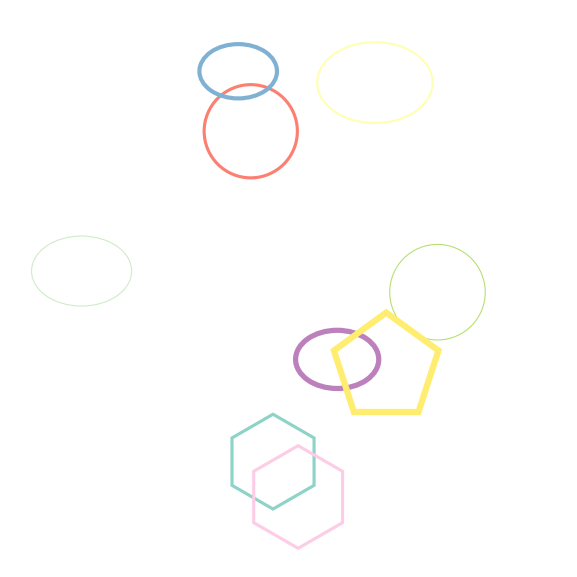[{"shape": "hexagon", "thickness": 1.5, "radius": 0.41, "center": [0.473, 0.2]}, {"shape": "oval", "thickness": 1, "radius": 0.5, "center": [0.649, 0.856]}, {"shape": "circle", "thickness": 1.5, "radius": 0.4, "center": [0.434, 0.772]}, {"shape": "oval", "thickness": 2, "radius": 0.34, "center": [0.412, 0.876]}, {"shape": "circle", "thickness": 0.5, "radius": 0.41, "center": [0.758, 0.493]}, {"shape": "hexagon", "thickness": 1.5, "radius": 0.44, "center": [0.516, 0.139]}, {"shape": "oval", "thickness": 2.5, "radius": 0.36, "center": [0.584, 0.377]}, {"shape": "oval", "thickness": 0.5, "radius": 0.43, "center": [0.141, 0.53]}, {"shape": "pentagon", "thickness": 3, "radius": 0.48, "center": [0.669, 0.363]}]